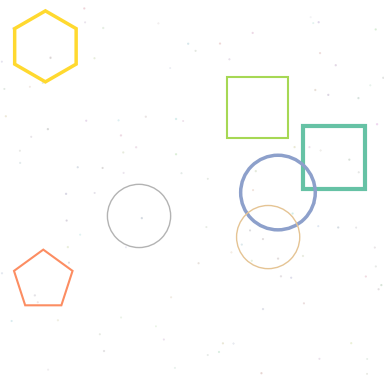[{"shape": "square", "thickness": 3, "radius": 0.41, "center": [0.867, 0.591]}, {"shape": "pentagon", "thickness": 1.5, "radius": 0.4, "center": [0.112, 0.272]}, {"shape": "circle", "thickness": 2.5, "radius": 0.48, "center": [0.722, 0.5]}, {"shape": "square", "thickness": 1.5, "radius": 0.39, "center": [0.669, 0.72]}, {"shape": "hexagon", "thickness": 2.5, "radius": 0.46, "center": [0.118, 0.88]}, {"shape": "circle", "thickness": 1, "radius": 0.41, "center": [0.696, 0.384]}, {"shape": "circle", "thickness": 1, "radius": 0.41, "center": [0.361, 0.439]}]